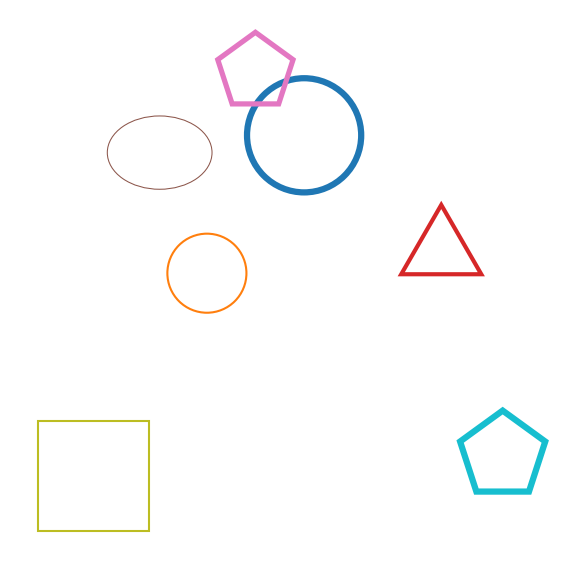[{"shape": "circle", "thickness": 3, "radius": 0.49, "center": [0.527, 0.765]}, {"shape": "circle", "thickness": 1, "radius": 0.34, "center": [0.358, 0.526]}, {"shape": "triangle", "thickness": 2, "radius": 0.4, "center": [0.764, 0.564]}, {"shape": "oval", "thickness": 0.5, "radius": 0.45, "center": [0.276, 0.735]}, {"shape": "pentagon", "thickness": 2.5, "radius": 0.34, "center": [0.442, 0.875]}, {"shape": "square", "thickness": 1, "radius": 0.48, "center": [0.162, 0.174]}, {"shape": "pentagon", "thickness": 3, "radius": 0.39, "center": [0.87, 0.211]}]